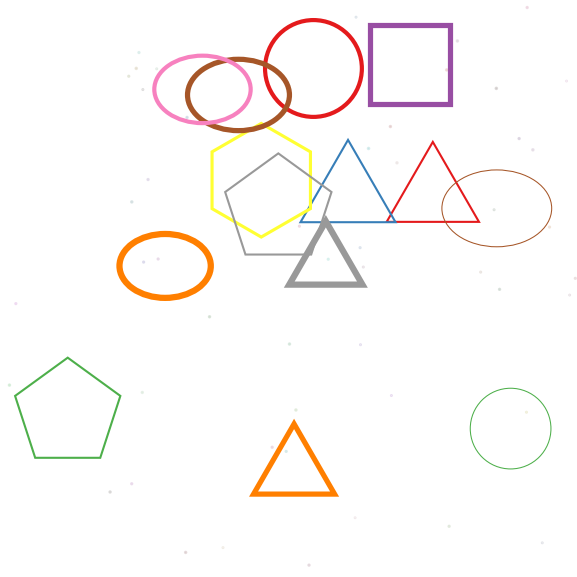[{"shape": "circle", "thickness": 2, "radius": 0.42, "center": [0.543, 0.881]}, {"shape": "triangle", "thickness": 1, "radius": 0.46, "center": [0.749, 0.661]}, {"shape": "triangle", "thickness": 1, "radius": 0.48, "center": [0.603, 0.662]}, {"shape": "circle", "thickness": 0.5, "radius": 0.35, "center": [0.884, 0.257]}, {"shape": "pentagon", "thickness": 1, "radius": 0.48, "center": [0.117, 0.284]}, {"shape": "square", "thickness": 2.5, "radius": 0.34, "center": [0.71, 0.888]}, {"shape": "oval", "thickness": 3, "radius": 0.4, "center": [0.286, 0.539]}, {"shape": "triangle", "thickness": 2.5, "radius": 0.41, "center": [0.509, 0.184]}, {"shape": "hexagon", "thickness": 1.5, "radius": 0.49, "center": [0.452, 0.687]}, {"shape": "oval", "thickness": 0.5, "radius": 0.48, "center": [0.86, 0.638]}, {"shape": "oval", "thickness": 2.5, "radius": 0.44, "center": [0.413, 0.835]}, {"shape": "oval", "thickness": 2, "radius": 0.42, "center": [0.351, 0.844]}, {"shape": "triangle", "thickness": 3, "radius": 0.37, "center": [0.564, 0.543]}, {"shape": "pentagon", "thickness": 1, "radius": 0.48, "center": [0.482, 0.637]}]